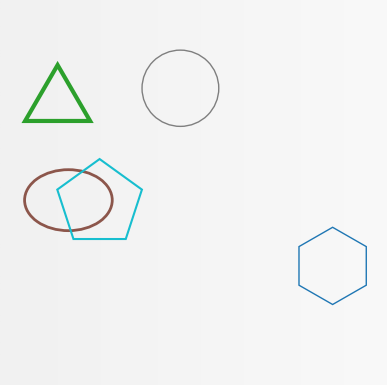[{"shape": "hexagon", "thickness": 1, "radius": 0.5, "center": [0.858, 0.309]}, {"shape": "triangle", "thickness": 3, "radius": 0.48, "center": [0.149, 0.734]}, {"shape": "oval", "thickness": 2, "radius": 0.57, "center": [0.177, 0.48]}, {"shape": "circle", "thickness": 1, "radius": 0.5, "center": [0.466, 0.771]}, {"shape": "pentagon", "thickness": 1.5, "radius": 0.57, "center": [0.257, 0.472]}]